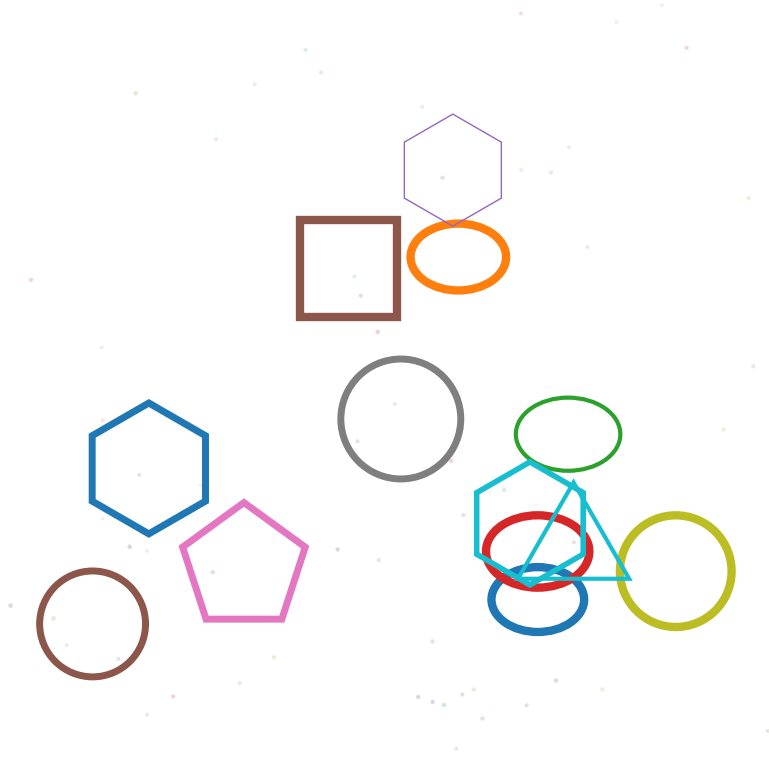[{"shape": "oval", "thickness": 3, "radius": 0.3, "center": [0.698, 0.221]}, {"shape": "hexagon", "thickness": 2.5, "radius": 0.42, "center": [0.193, 0.392]}, {"shape": "oval", "thickness": 3, "radius": 0.31, "center": [0.595, 0.666]}, {"shape": "oval", "thickness": 1.5, "radius": 0.34, "center": [0.738, 0.436]}, {"shape": "oval", "thickness": 3, "radius": 0.34, "center": [0.698, 0.284]}, {"shape": "hexagon", "thickness": 0.5, "radius": 0.36, "center": [0.588, 0.779]}, {"shape": "circle", "thickness": 2.5, "radius": 0.34, "center": [0.12, 0.19]}, {"shape": "square", "thickness": 3, "radius": 0.31, "center": [0.453, 0.651]}, {"shape": "pentagon", "thickness": 2.5, "radius": 0.42, "center": [0.317, 0.264]}, {"shape": "circle", "thickness": 2.5, "radius": 0.39, "center": [0.521, 0.456]}, {"shape": "circle", "thickness": 3, "radius": 0.36, "center": [0.878, 0.258]}, {"shape": "triangle", "thickness": 1.5, "radius": 0.42, "center": [0.745, 0.29]}, {"shape": "hexagon", "thickness": 2, "radius": 0.4, "center": [0.688, 0.32]}]